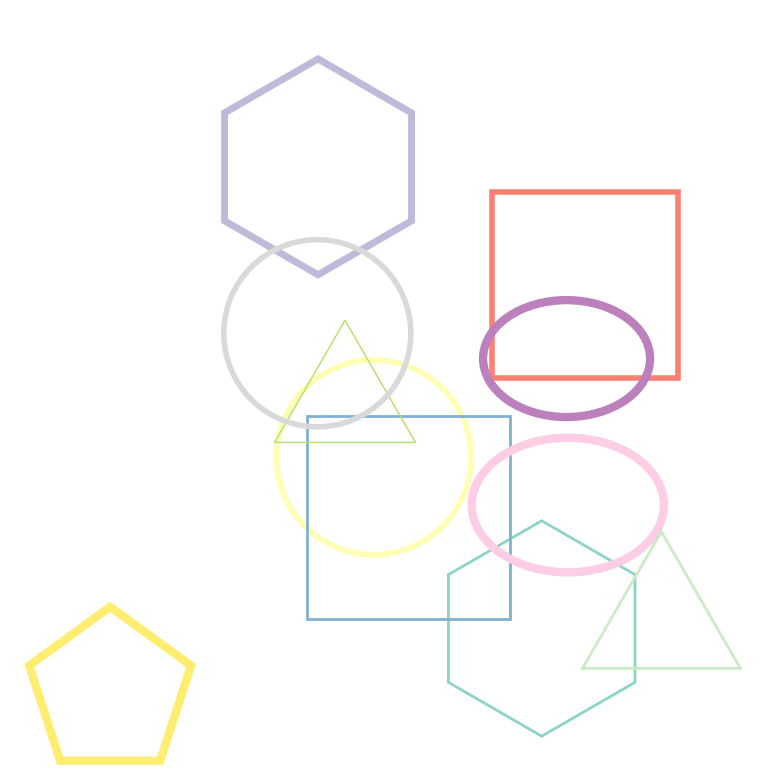[{"shape": "hexagon", "thickness": 1, "radius": 0.7, "center": [0.704, 0.184]}, {"shape": "circle", "thickness": 2, "radius": 0.63, "center": [0.485, 0.406]}, {"shape": "hexagon", "thickness": 2.5, "radius": 0.7, "center": [0.413, 0.783]}, {"shape": "square", "thickness": 2, "radius": 0.6, "center": [0.759, 0.629]}, {"shape": "square", "thickness": 1, "radius": 0.66, "center": [0.531, 0.328]}, {"shape": "triangle", "thickness": 0.5, "radius": 0.53, "center": [0.448, 0.478]}, {"shape": "oval", "thickness": 3, "radius": 0.62, "center": [0.737, 0.344]}, {"shape": "circle", "thickness": 2, "radius": 0.61, "center": [0.412, 0.567]}, {"shape": "oval", "thickness": 3, "radius": 0.54, "center": [0.736, 0.534]}, {"shape": "triangle", "thickness": 1, "radius": 0.59, "center": [0.859, 0.191]}, {"shape": "pentagon", "thickness": 3, "radius": 0.55, "center": [0.143, 0.101]}]